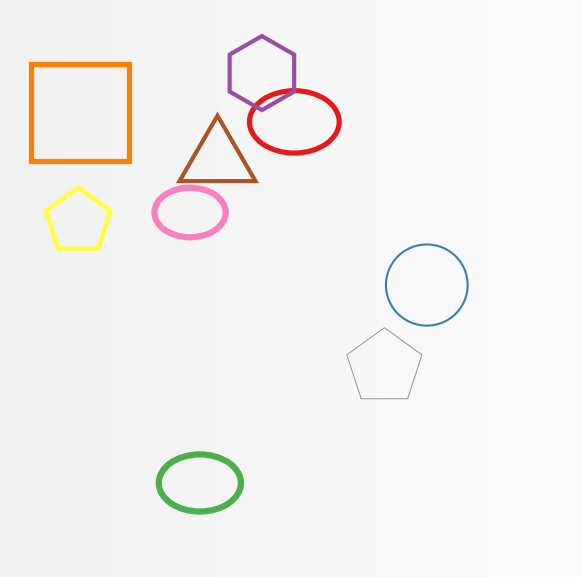[{"shape": "oval", "thickness": 2.5, "radius": 0.39, "center": [0.506, 0.788]}, {"shape": "circle", "thickness": 1, "radius": 0.35, "center": [0.734, 0.506]}, {"shape": "oval", "thickness": 3, "radius": 0.35, "center": [0.344, 0.163]}, {"shape": "hexagon", "thickness": 2, "radius": 0.32, "center": [0.451, 0.873]}, {"shape": "square", "thickness": 2.5, "radius": 0.42, "center": [0.137, 0.805]}, {"shape": "pentagon", "thickness": 2, "radius": 0.29, "center": [0.134, 0.616]}, {"shape": "triangle", "thickness": 2, "radius": 0.38, "center": [0.374, 0.723]}, {"shape": "oval", "thickness": 3, "radius": 0.31, "center": [0.327, 0.631]}, {"shape": "pentagon", "thickness": 0.5, "radius": 0.34, "center": [0.661, 0.364]}]